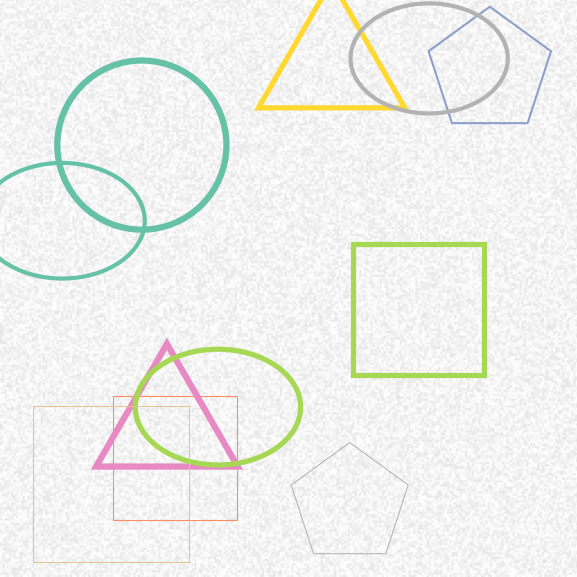[{"shape": "oval", "thickness": 2, "radius": 0.72, "center": [0.108, 0.617]}, {"shape": "circle", "thickness": 3, "radius": 0.73, "center": [0.246, 0.748]}, {"shape": "square", "thickness": 0.5, "radius": 0.54, "center": [0.303, 0.206]}, {"shape": "pentagon", "thickness": 1, "radius": 0.56, "center": [0.848, 0.876]}, {"shape": "triangle", "thickness": 3, "radius": 0.71, "center": [0.289, 0.262]}, {"shape": "oval", "thickness": 2.5, "radius": 0.72, "center": [0.377, 0.294]}, {"shape": "square", "thickness": 2.5, "radius": 0.57, "center": [0.725, 0.463]}, {"shape": "triangle", "thickness": 2.5, "radius": 0.73, "center": [0.574, 0.886]}, {"shape": "square", "thickness": 0.5, "radius": 0.68, "center": [0.193, 0.161]}, {"shape": "oval", "thickness": 2, "radius": 0.68, "center": [0.743, 0.898]}, {"shape": "pentagon", "thickness": 0.5, "radius": 0.53, "center": [0.606, 0.126]}]